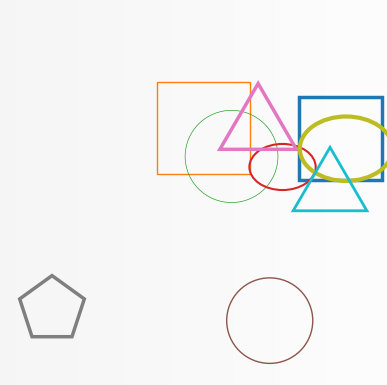[{"shape": "square", "thickness": 2.5, "radius": 0.54, "center": [0.879, 0.64]}, {"shape": "square", "thickness": 1, "radius": 0.6, "center": [0.525, 0.666]}, {"shape": "circle", "thickness": 0.5, "radius": 0.6, "center": [0.598, 0.594]}, {"shape": "oval", "thickness": 1.5, "radius": 0.43, "center": [0.729, 0.566]}, {"shape": "circle", "thickness": 1, "radius": 0.56, "center": [0.696, 0.167]}, {"shape": "triangle", "thickness": 2.5, "radius": 0.57, "center": [0.666, 0.669]}, {"shape": "pentagon", "thickness": 2.5, "radius": 0.44, "center": [0.134, 0.196]}, {"shape": "oval", "thickness": 3, "radius": 0.6, "center": [0.893, 0.614]}, {"shape": "triangle", "thickness": 2, "radius": 0.55, "center": [0.852, 0.507]}]